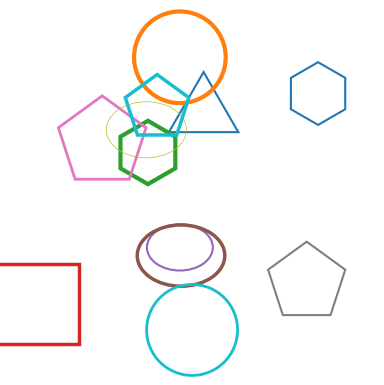[{"shape": "triangle", "thickness": 1.5, "radius": 0.52, "center": [0.529, 0.709]}, {"shape": "hexagon", "thickness": 1.5, "radius": 0.41, "center": [0.826, 0.757]}, {"shape": "circle", "thickness": 3, "radius": 0.6, "center": [0.467, 0.851]}, {"shape": "hexagon", "thickness": 3, "radius": 0.41, "center": [0.384, 0.604]}, {"shape": "square", "thickness": 2.5, "radius": 0.52, "center": [0.101, 0.21]}, {"shape": "oval", "thickness": 1.5, "radius": 0.43, "center": [0.467, 0.357]}, {"shape": "oval", "thickness": 2.5, "radius": 0.57, "center": [0.47, 0.336]}, {"shape": "pentagon", "thickness": 2, "radius": 0.6, "center": [0.265, 0.631]}, {"shape": "pentagon", "thickness": 1.5, "radius": 0.53, "center": [0.797, 0.267]}, {"shape": "oval", "thickness": 0.5, "radius": 0.52, "center": [0.38, 0.663]}, {"shape": "pentagon", "thickness": 2.5, "radius": 0.43, "center": [0.408, 0.72]}, {"shape": "circle", "thickness": 2, "radius": 0.59, "center": [0.499, 0.143]}]